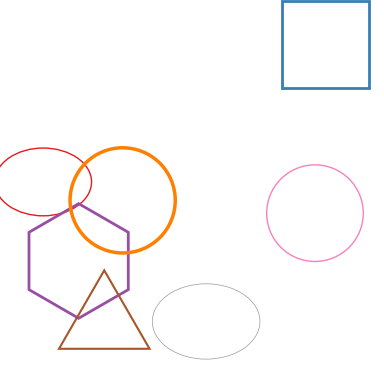[{"shape": "oval", "thickness": 1, "radius": 0.63, "center": [0.112, 0.527]}, {"shape": "square", "thickness": 2, "radius": 0.56, "center": [0.846, 0.885]}, {"shape": "hexagon", "thickness": 2, "radius": 0.74, "center": [0.204, 0.322]}, {"shape": "circle", "thickness": 2.5, "radius": 0.68, "center": [0.319, 0.48]}, {"shape": "triangle", "thickness": 1.5, "radius": 0.68, "center": [0.271, 0.162]}, {"shape": "circle", "thickness": 1, "radius": 0.63, "center": [0.818, 0.446]}, {"shape": "oval", "thickness": 0.5, "radius": 0.7, "center": [0.535, 0.165]}]